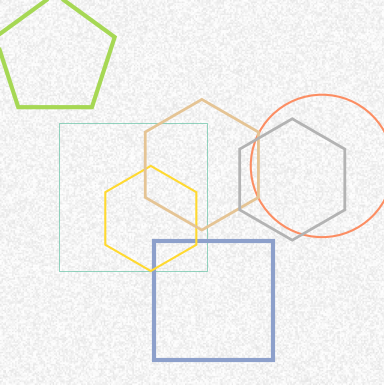[{"shape": "square", "thickness": 0.5, "radius": 0.96, "center": [0.345, 0.488]}, {"shape": "circle", "thickness": 1.5, "radius": 0.92, "center": [0.836, 0.569]}, {"shape": "square", "thickness": 3, "radius": 0.77, "center": [0.555, 0.219]}, {"shape": "pentagon", "thickness": 3, "radius": 0.81, "center": [0.143, 0.853]}, {"shape": "hexagon", "thickness": 1.5, "radius": 0.68, "center": [0.392, 0.433]}, {"shape": "hexagon", "thickness": 2, "radius": 0.85, "center": [0.524, 0.572]}, {"shape": "hexagon", "thickness": 2, "radius": 0.79, "center": [0.759, 0.534]}]